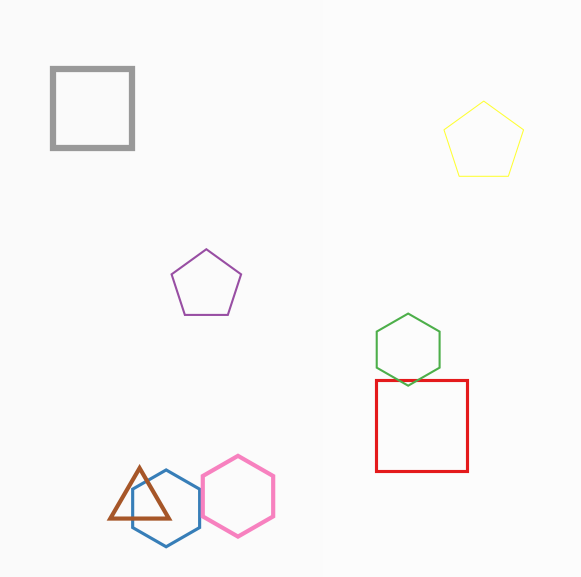[{"shape": "square", "thickness": 1.5, "radius": 0.39, "center": [0.725, 0.262]}, {"shape": "hexagon", "thickness": 1.5, "radius": 0.33, "center": [0.286, 0.119]}, {"shape": "hexagon", "thickness": 1, "radius": 0.31, "center": [0.702, 0.394]}, {"shape": "pentagon", "thickness": 1, "radius": 0.31, "center": [0.355, 0.505]}, {"shape": "pentagon", "thickness": 0.5, "radius": 0.36, "center": [0.832, 0.752]}, {"shape": "triangle", "thickness": 2, "radius": 0.29, "center": [0.24, 0.13]}, {"shape": "hexagon", "thickness": 2, "radius": 0.35, "center": [0.409, 0.14]}, {"shape": "square", "thickness": 3, "radius": 0.34, "center": [0.159, 0.811]}]